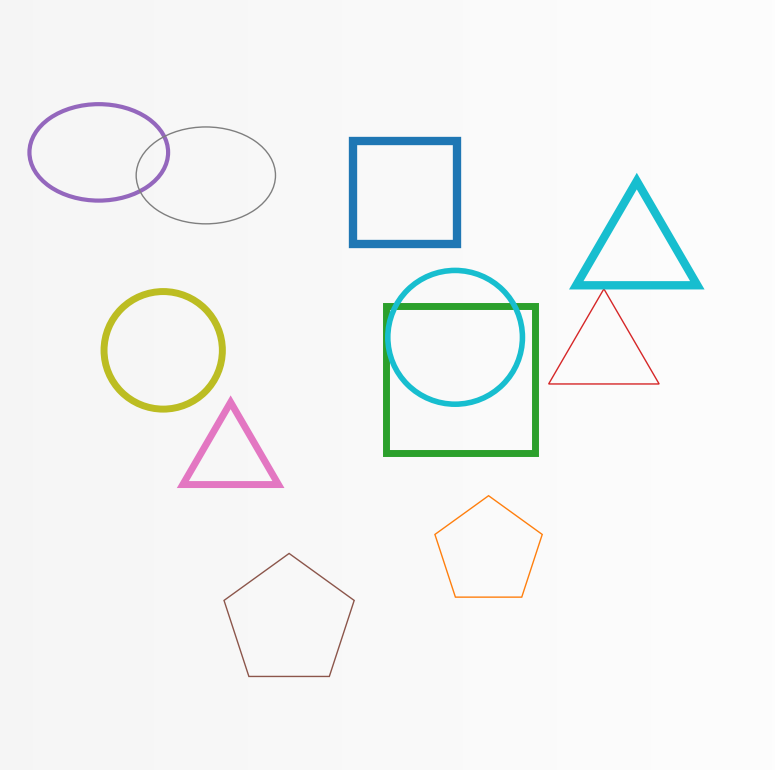[{"shape": "square", "thickness": 3, "radius": 0.34, "center": [0.522, 0.75]}, {"shape": "pentagon", "thickness": 0.5, "radius": 0.36, "center": [0.63, 0.283]}, {"shape": "square", "thickness": 2.5, "radius": 0.48, "center": [0.594, 0.507]}, {"shape": "triangle", "thickness": 0.5, "radius": 0.41, "center": [0.779, 0.542]}, {"shape": "oval", "thickness": 1.5, "radius": 0.45, "center": [0.127, 0.802]}, {"shape": "pentagon", "thickness": 0.5, "radius": 0.44, "center": [0.373, 0.193]}, {"shape": "triangle", "thickness": 2.5, "radius": 0.36, "center": [0.298, 0.406]}, {"shape": "oval", "thickness": 0.5, "radius": 0.45, "center": [0.266, 0.772]}, {"shape": "circle", "thickness": 2.5, "radius": 0.38, "center": [0.211, 0.545]}, {"shape": "circle", "thickness": 2, "radius": 0.43, "center": [0.587, 0.562]}, {"shape": "triangle", "thickness": 3, "radius": 0.45, "center": [0.822, 0.675]}]